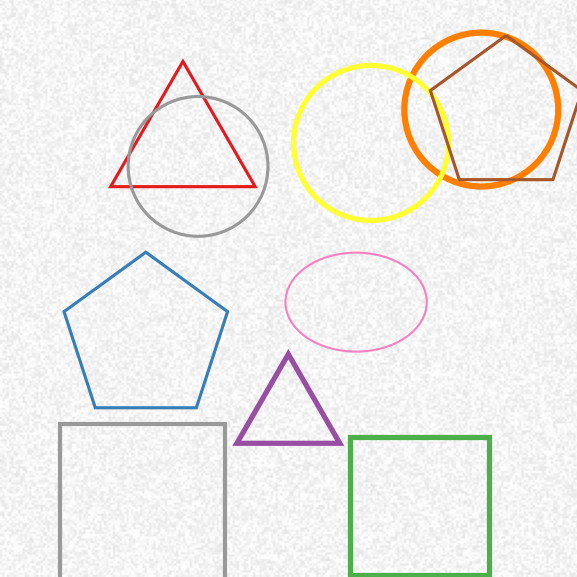[{"shape": "triangle", "thickness": 1.5, "radius": 0.72, "center": [0.317, 0.748]}, {"shape": "pentagon", "thickness": 1.5, "radius": 0.74, "center": [0.252, 0.413]}, {"shape": "square", "thickness": 2.5, "radius": 0.6, "center": [0.726, 0.123]}, {"shape": "triangle", "thickness": 2.5, "radius": 0.51, "center": [0.499, 0.283]}, {"shape": "circle", "thickness": 3, "radius": 0.67, "center": [0.833, 0.809]}, {"shape": "circle", "thickness": 2.5, "radius": 0.67, "center": [0.643, 0.752]}, {"shape": "pentagon", "thickness": 1.5, "radius": 0.69, "center": [0.876, 0.8]}, {"shape": "oval", "thickness": 1, "radius": 0.61, "center": [0.617, 0.476]}, {"shape": "circle", "thickness": 1.5, "radius": 0.61, "center": [0.343, 0.711]}, {"shape": "square", "thickness": 2, "radius": 0.71, "center": [0.248, 0.122]}]